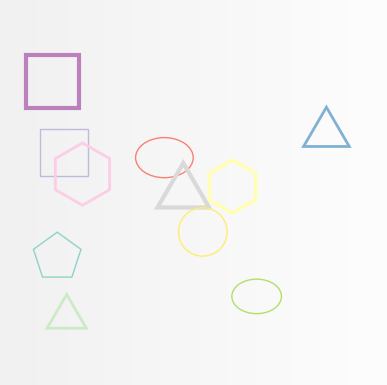[{"shape": "pentagon", "thickness": 1, "radius": 0.32, "center": [0.148, 0.332]}, {"shape": "hexagon", "thickness": 2.5, "radius": 0.34, "center": [0.6, 0.516]}, {"shape": "square", "thickness": 1, "radius": 0.31, "center": [0.165, 0.605]}, {"shape": "oval", "thickness": 1, "radius": 0.37, "center": [0.424, 0.59]}, {"shape": "triangle", "thickness": 2, "radius": 0.34, "center": [0.842, 0.654]}, {"shape": "oval", "thickness": 1, "radius": 0.32, "center": [0.662, 0.23]}, {"shape": "hexagon", "thickness": 2, "radius": 0.4, "center": [0.213, 0.548]}, {"shape": "triangle", "thickness": 3, "radius": 0.38, "center": [0.473, 0.5]}, {"shape": "square", "thickness": 3, "radius": 0.34, "center": [0.136, 0.789]}, {"shape": "triangle", "thickness": 2, "radius": 0.29, "center": [0.172, 0.177]}, {"shape": "circle", "thickness": 1, "radius": 0.31, "center": [0.523, 0.398]}]